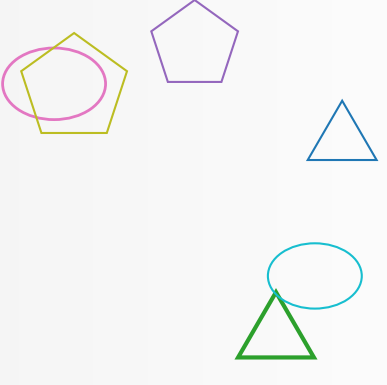[{"shape": "triangle", "thickness": 1.5, "radius": 0.51, "center": [0.883, 0.636]}, {"shape": "triangle", "thickness": 3, "radius": 0.57, "center": [0.712, 0.128]}, {"shape": "pentagon", "thickness": 1.5, "radius": 0.59, "center": [0.502, 0.882]}, {"shape": "oval", "thickness": 2, "radius": 0.66, "center": [0.14, 0.782]}, {"shape": "pentagon", "thickness": 1.5, "radius": 0.72, "center": [0.191, 0.771]}, {"shape": "oval", "thickness": 1.5, "radius": 0.61, "center": [0.812, 0.283]}]